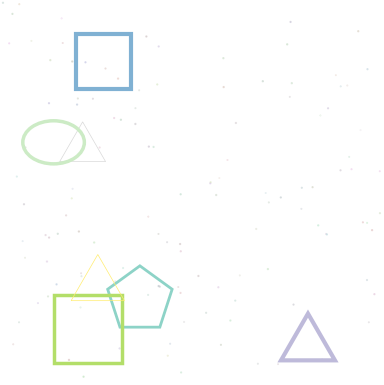[{"shape": "pentagon", "thickness": 2, "radius": 0.44, "center": [0.363, 0.221]}, {"shape": "triangle", "thickness": 3, "radius": 0.4, "center": [0.8, 0.104]}, {"shape": "square", "thickness": 3, "radius": 0.36, "center": [0.268, 0.84]}, {"shape": "square", "thickness": 2.5, "radius": 0.44, "center": [0.229, 0.146]}, {"shape": "triangle", "thickness": 0.5, "radius": 0.34, "center": [0.215, 0.615]}, {"shape": "oval", "thickness": 2.5, "radius": 0.4, "center": [0.139, 0.63]}, {"shape": "triangle", "thickness": 0.5, "radius": 0.4, "center": [0.254, 0.259]}]